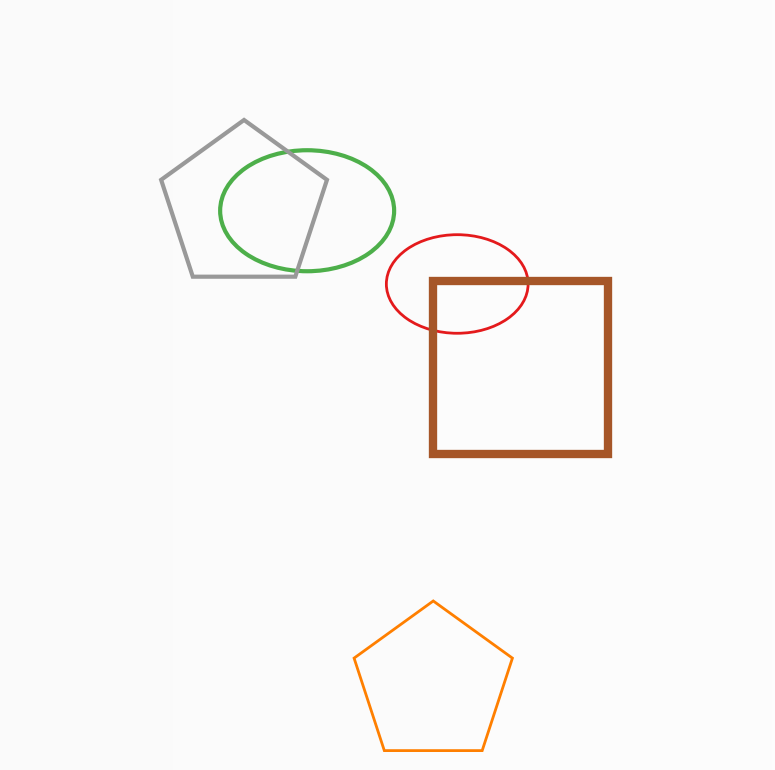[{"shape": "oval", "thickness": 1, "radius": 0.46, "center": [0.59, 0.631]}, {"shape": "oval", "thickness": 1.5, "radius": 0.56, "center": [0.396, 0.726]}, {"shape": "pentagon", "thickness": 1, "radius": 0.54, "center": [0.559, 0.112]}, {"shape": "square", "thickness": 3, "radius": 0.56, "center": [0.672, 0.523]}, {"shape": "pentagon", "thickness": 1.5, "radius": 0.56, "center": [0.315, 0.732]}]